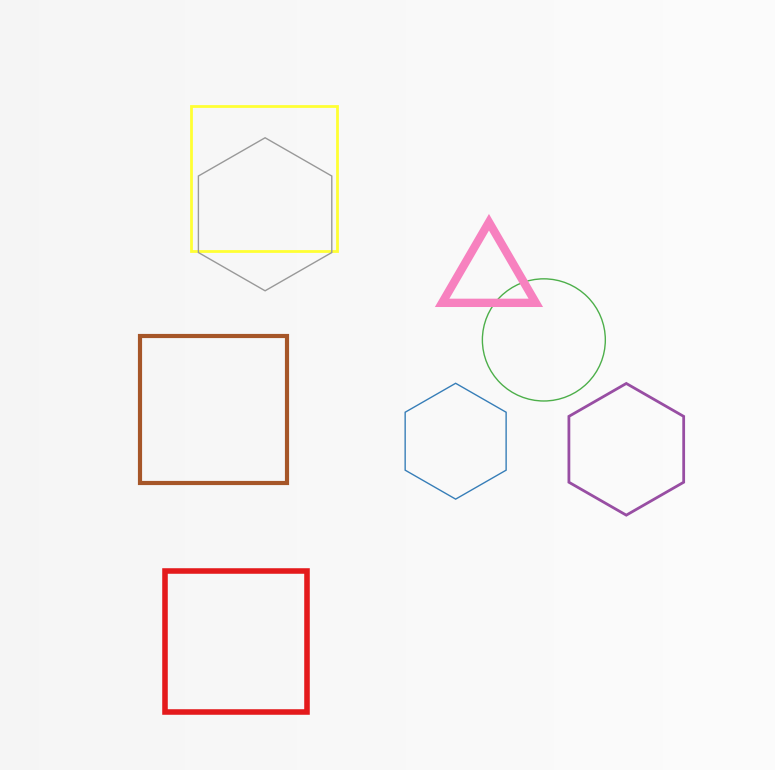[{"shape": "square", "thickness": 2, "radius": 0.46, "center": [0.304, 0.167]}, {"shape": "hexagon", "thickness": 0.5, "radius": 0.38, "center": [0.588, 0.427]}, {"shape": "circle", "thickness": 0.5, "radius": 0.4, "center": [0.702, 0.559]}, {"shape": "hexagon", "thickness": 1, "radius": 0.43, "center": [0.808, 0.416]}, {"shape": "square", "thickness": 1, "radius": 0.47, "center": [0.34, 0.768]}, {"shape": "square", "thickness": 1.5, "radius": 0.48, "center": [0.276, 0.468]}, {"shape": "triangle", "thickness": 3, "radius": 0.35, "center": [0.631, 0.642]}, {"shape": "hexagon", "thickness": 0.5, "radius": 0.5, "center": [0.342, 0.722]}]